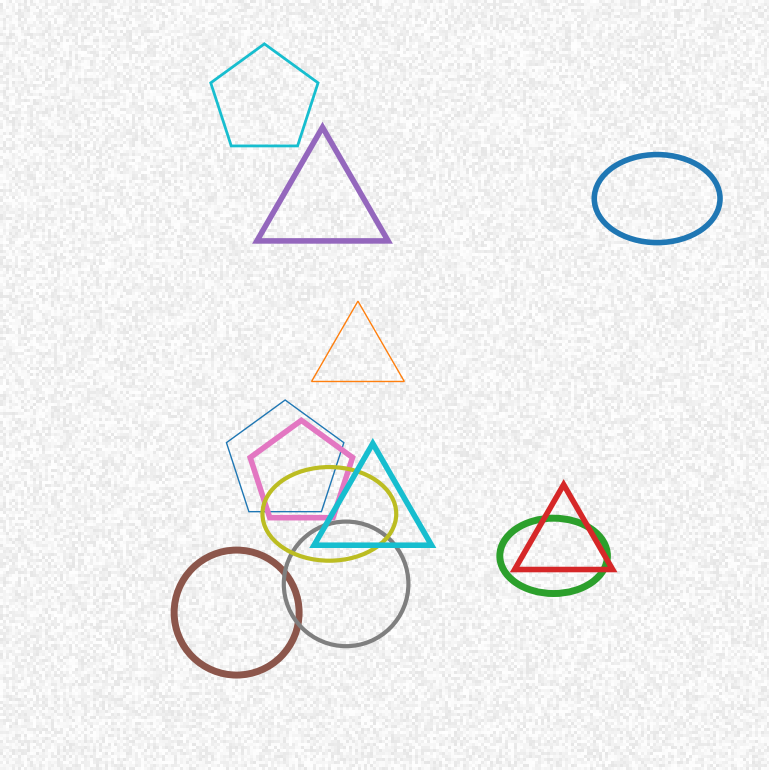[{"shape": "pentagon", "thickness": 0.5, "radius": 0.4, "center": [0.37, 0.4]}, {"shape": "oval", "thickness": 2, "radius": 0.41, "center": [0.853, 0.742]}, {"shape": "triangle", "thickness": 0.5, "radius": 0.35, "center": [0.465, 0.539]}, {"shape": "oval", "thickness": 2.5, "radius": 0.35, "center": [0.719, 0.278]}, {"shape": "triangle", "thickness": 2, "radius": 0.37, "center": [0.732, 0.297]}, {"shape": "triangle", "thickness": 2, "radius": 0.49, "center": [0.419, 0.736]}, {"shape": "circle", "thickness": 2.5, "radius": 0.41, "center": [0.307, 0.204]}, {"shape": "pentagon", "thickness": 2, "radius": 0.35, "center": [0.391, 0.384]}, {"shape": "circle", "thickness": 1.5, "radius": 0.4, "center": [0.449, 0.242]}, {"shape": "oval", "thickness": 1.5, "radius": 0.43, "center": [0.428, 0.333]}, {"shape": "triangle", "thickness": 2, "radius": 0.44, "center": [0.484, 0.336]}, {"shape": "pentagon", "thickness": 1, "radius": 0.37, "center": [0.343, 0.87]}]